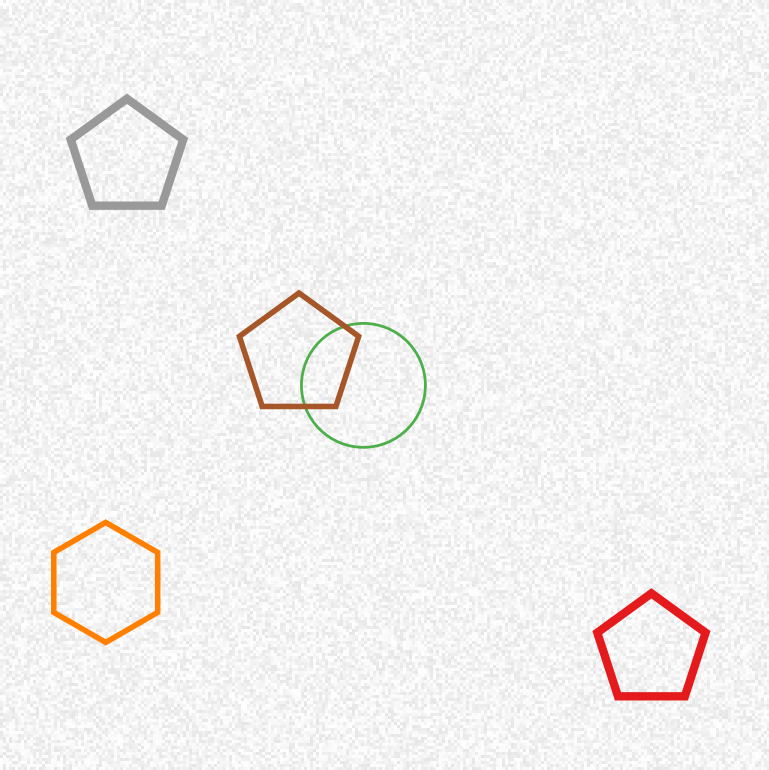[{"shape": "pentagon", "thickness": 3, "radius": 0.37, "center": [0.846, 0.155]}, {"shape": "circle", "thickness": 1, "radius": 0.4, "center": [0.472, 0.5]}, {"shape": "hexagon", "thickness": 2, "radius": 0.39, "center": [0.137, 0.244]}, {"shape": "pentagon", "thickness": 2, "radius": 0.41, "center": [0.388, 0.538]}, {"shape": "pentagon", "thickness": 3, "radius": 0.38, "center": [0.165, 0.795]}]